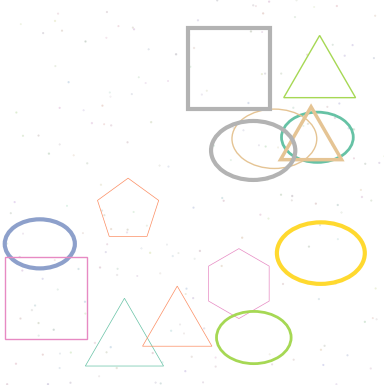[{"shape": "triangle", "thickness": 0.5, "radius": 0.59, "center": [0.323, 0.108]}, {"shape": "oval", "thickness": 2, "radius": 0.47, "center": [0.824, 0.643]}, {"shape": "pentagon", "thickness": 0.5, "radius": 0.42, "center": [0.333, 0.454]}, {"shape": "triangle", "thickness": 0.5, "radius": 0.52, "center": [0.46, 0.153]}, {"shape": "oval", "thickness": 3, "radius": 0.46, "center": [0.103, 0.367]}, {"shape": "square", "thickness": 1, "radius": 0.54, "center": [0.12, 0.226]}, {"shape": "hexagon", "thickness": 0.5, "radius": 0.45, "center": [0.62, 0.263]}, {"shape": "triangle", "thickness": 1, "radius": 0.54, "center": [0.83, 0.8]}, {"shape": "oval", "thickness": 2, "radius": 0.48, "center": [0.659, 0.123]}, {"shape": "oval", "thickness": 3, "radius": 0.57, "center": [0.833, 0.343]}, {"shape": "oval", "thickness": 1, "radius": 0.55, "center": [0.713, 0.64]}, {"shape": "triangle", "thickness": 2.5, "radius": 0.46, "center": [0.808, 0.631]}, {"shape": "square", "thickness": 3, "radius": 0.53, "center": [0.595, 0.822]}, {"shape": "oval", "thickness": 3, "radius": 0.55, "center": [0.658, 0.609]}]